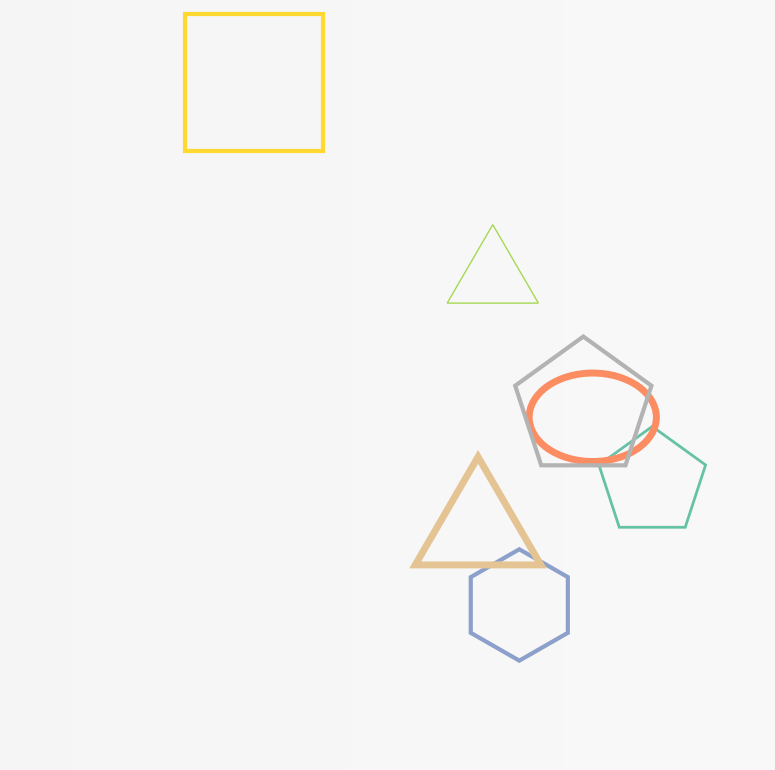[{"shape": "pentagon", "thickness": 1, "radius": 0.36, "center": [0.842, 0.374]}, {"shape": "oval", "thickness": 2.5, "radius": 0.41, "center": [0.765, 0.458]}, {"shape": "hexagon", "thickness": 1.5, "radius": 0.36, "center": [0.67, 0.214]}, {"shape": "triangle", "thickness": 0.5, "radius": 0.34, "center": [0.636, 0.64]}, {"shape": "square", "thickness": 1.5, "radius": 0.45, "center": [0.328, 0.892]}, {"shape": "triangle", "thickness": 2.5, "radius": 0.47, "center": [0.617, 0.313]}, {"shape": "pentagon", "thickness": 1.5, "radius": 0.46, "center": [0.753, 0.47]}]